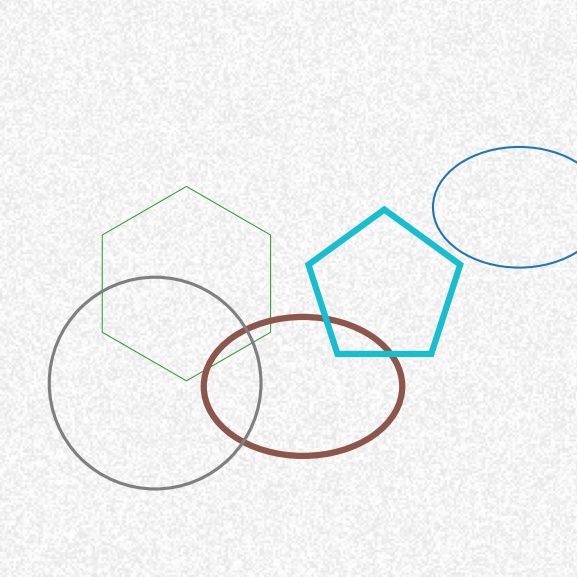[{"shape": "oval", "thickness": 1, "radius": 0.75, "center": [0.899, 0.64]}, {"shape": "hexagon", "thickness": 0.5, "radius": 0.84, "center": [0.323, 0.508]}, {"shape": "oval", "thickness": 3, "radius": 0.86, "center": [0.525, 0.33]}, {"shape": "circle", "thickness": 1.5, "radius": 0.92, "center": [0.269, 0.336]}, {"shape": "pentagon", "thickness": 3, "radius": 0.69, "center": [0.666, 0.498]}]